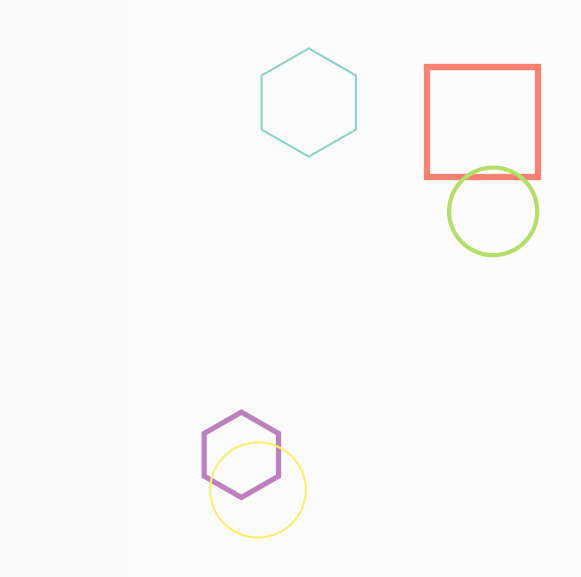[{"shape": "hexagon", "thickness": 1, "radius": 0.47, "center": [0.531, 0.822]}, {"shape": "square", "thickness": 3, "radius": 0.48, "center": [0.831, 0.788]}, {"shape": "circle", "thickness": 2, "radius": 0.38, "center": [0.848, 0.633]}, {"shape": "hexagon", "thickness": 2.5, "radius": 0.37, "center": [0.415, 0.212]}, {"shape": "circle", "thickness": 1, "radius": 0.41, "center": [0.444, 0.151]}]